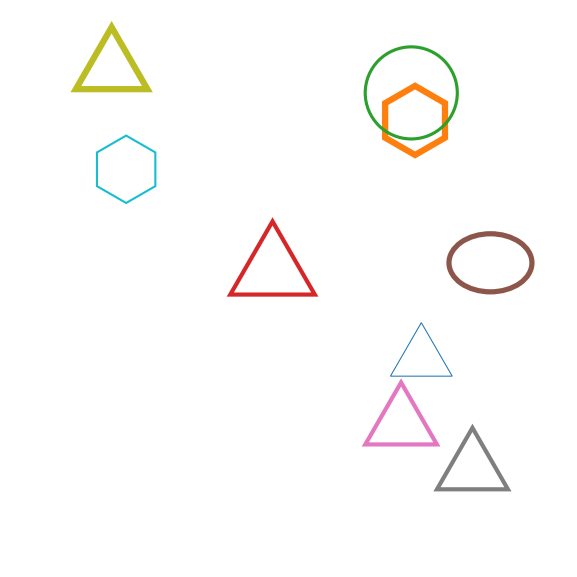[{"shape": "triangle", "thickness": 0.5, "radius": 0.31, "center": [0.73, 0.379]}, {"shape": "hexagon", "thickness": 3, "radius": 0.3, "center": [0.719, 0.791]}, {"shape": "circle", "thickness": 1.5, "radius": 0.4, "center": [0.712, 0.838]}, {"shape": "triangle", "thickness": 2, "radius": 0.42, "center": [0.472, 0.531]}, {"shape": "oval", "thickness": 2.5, "radius": 0.36, "center": [0.849, 0.544]}, {"shape": "triangle", "thickness": 2, "radius": 0.36, "center": [0.695, 0.265]}, {"shape": "triangle", "thickness": 2, "radius": 0.35, "center": [0.818, 0.187]}, {"shape": "triangle", "thickness": 3, "radius": 0.36, "center": [0.193, 0.881]}, {"shape": "hexagon", "thickness": 1, "radius": 0.29, "center": [0.218, 0.706]}]